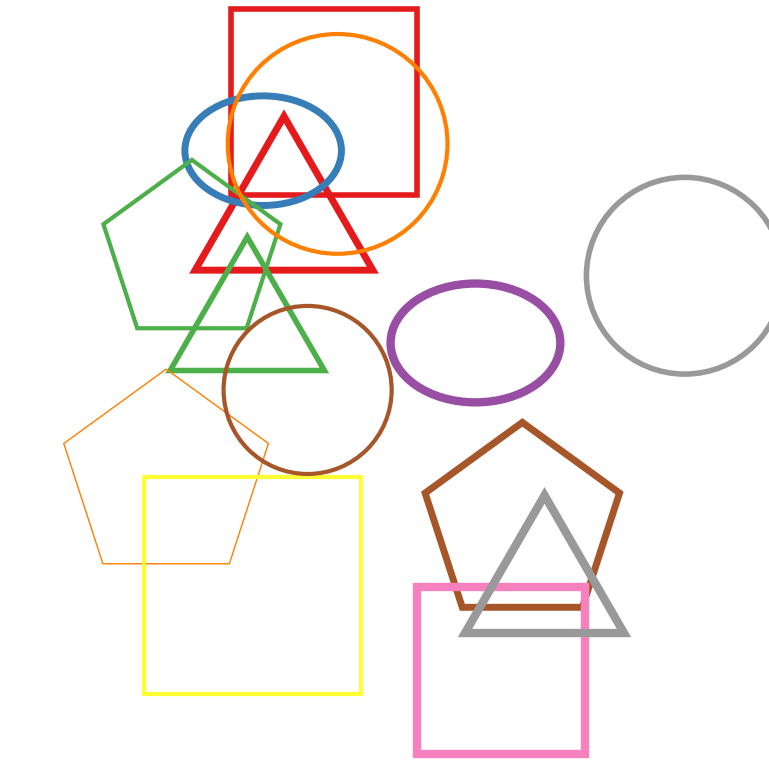[{"shape": "square", "thickness": 2, "radius": 0.6, "center": [0.42, 0.868]}, {"shape": "triangle", "thickness": 2.5, "radius": 0.67, "center": [0.369, 0.716]}, {"shape": "oval", "thickness": 2.5, "radius": 0.51, "center": [0.342, 0.804]}, {"shape": "triangle", "thickness": 2, "radius": 0.58, "center": [0.321, 0.577]}, {"shape": "pentagon", "thickness": 1.5, "radius": 0.6, "center": [0.249, 0.671]}, {"shape": "oval", "thickness": 3, "radius": 0.55, "center": [0.617, 0.555]}, {"shape": "circle", "thickness": 1.5, "radius": 0.71, "center": [0.438, 0.813]}, {"shape": "pentagon", "thickness": 0.5, "radius": 0.7, "center": [0.216, 0.381]}, {"shape": "square", "thickness": 1.5, "radius": 0.71, "center": [0.327, 0.24]}, {"shape": "circle", "thickness": 1.5, "radius": 0.55, "center": [0.399, 0.494]}, {"shape": "pentagon", "thickness": 2.5, "radius": 0.66, "center": [0.678, 0.319]}, {"shape": "square", "thickness": 3, "radius": 0.54, "center": [0.651, 0.129]}, {"shape": "triangle", "thickness": 3, "radius": 0.6, "center": [0.707, 0.238]}, {"shape": "circle", "thickness": 2, "radius": 0.64, "center": [0.889, 0.642]}]